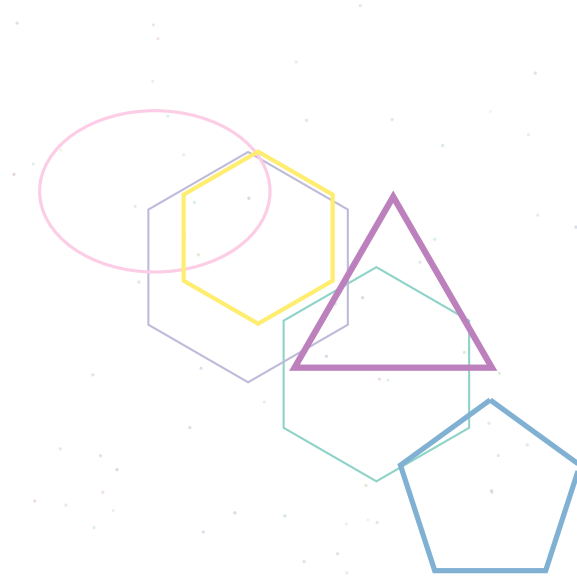[{"shape": "hexagon", "thickness": 1, "radius": 0.93, "center": [0.652, 0.351]}, {"shape": "hexagon", "thickness": 1, "radius": 1.0, "center": [0.43, 0.537]}, {"shape": "pentagon", "thickness": 2.5, "radius": 0.82, "center": [0.849, 0.143]}, {"shape": "oval", "thickness": 1.5, "radius": 1.0, "center": [0.268, 0.668]}, {"shape": "triangle", "thickness": 3, "radius": 0.99, "center": [0.681, 0.461]}, {"shape": "hexagon", "thickness": 2, "radius": 0.75, "center": [0.447, 0.588]}]